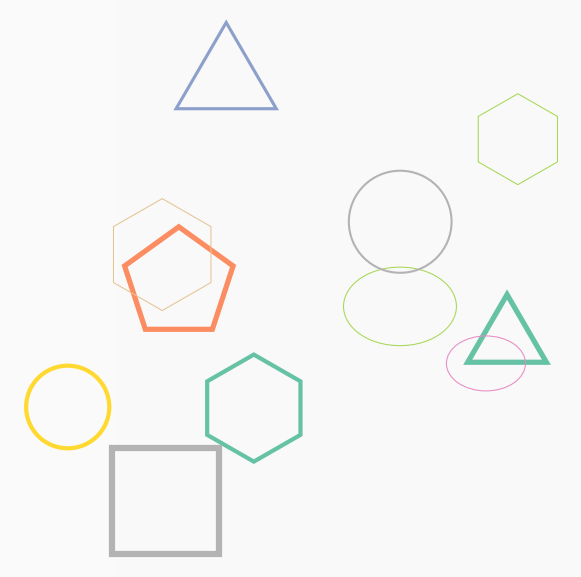[{"shape": "triangle", "thickness": 2.5, "radius": 0.39, "center": [0.872, 0.411]}, {"shape": "hexagon", "thickness": 2, "radius": 0.46, "center": [0.437, 0.292]}, {"shape": "pentagon", "thickness": 2.5, "radius": 0.49, "center": [0.308, 0.508]}, {"shape": "triangle", "thickness": 1.5, "radius": 0.5, "center": [0.389, 0.861]}, {"shape": "oval", "thickness": 0.5, "radius": 0.34, "center": [0.836, 0.37]}, {"shape": "hexagon", "thickness": 0.5, "radius": 0.39, "center": [0.891, 0.758]}, {"shape": "oval", "thickness": 0.5, "radius": 0.49, "center": [0.688, 0.469]}, {"shape": "circle", "thickness": 2, "radius": 0.36, "center": [0.117, 0.294]}, {"shape": "hexagon", "thickness": 0.5, "radius": 0.48, "center": [0.279, 0.558]}, {"shape": "square", "thickness": 3, "radius": 0.46, "center": [0.285, 0.132]}, {"shape": "circle", "thickness": 1, "radius": 0.44, "center": [0.689, 0.615]}]